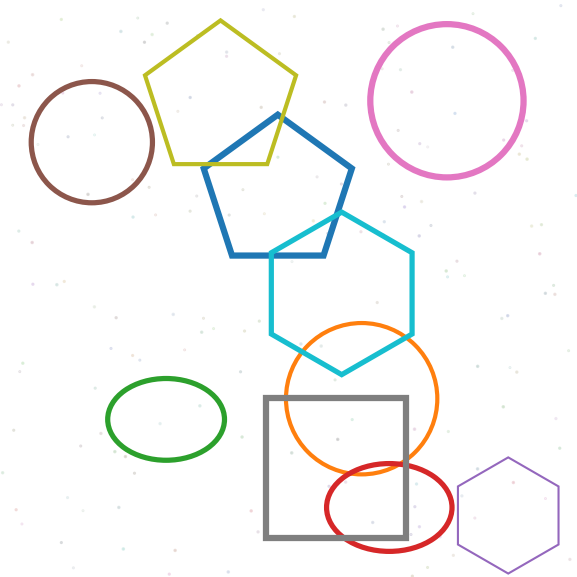[{"shape": "pentagon", "thickness": 3, "radius": 0.67, "center": [0.481, 0.666]}, {"shape": "circle", "thickness": 2, "radius": 0.66, "center": [0.626, 0.309]}, {"shape": "oval", "thickness": 2.5, "radius": 0.51, "center": [0.288, 0.273]}, {"shape": "oval", "thickness": 2.5, "radius": 0.54, "center": [0.674, 0.12]}, {"shape": "hexagon", "thickness": 1, "radius": 0.5, "center": [0.88, 0.107]}, {"shape": "circle", "thickness": 2.5, "radius": 0.52, "center": [0.159, 0.753]}, {"shape": "circle", "thickness": 3, "radius": 0.66, "center": [0.774, 0.825]}, {"shape": "square", "thickness": 3, "radius": 0.6, "center": [0.582, 0.189]}, {"shape": "pentagon", "thickness": 2, "radius": 0.69, "center": [0.382, 0.826]}, {"shape": "hexagon", "thickness": 2.5, "radius": 0.7, "center": [0.592, 0.491]}]